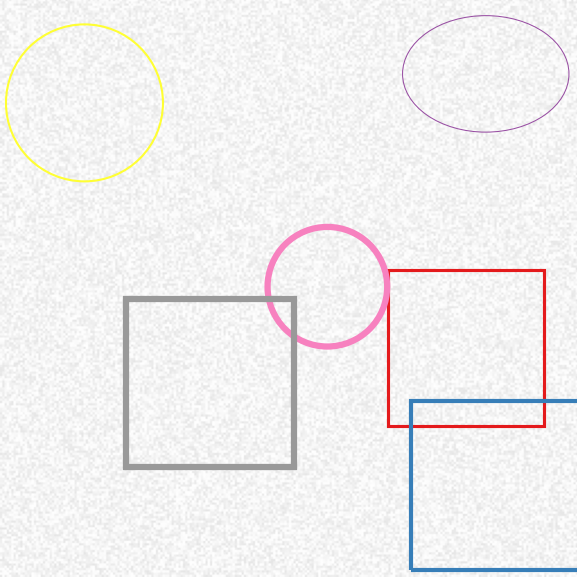[{"shape": "square", "thickness": 1.5, "radius": 0.67, "center": [0.807, 0.396]}, {"shape": "square", "thickness": 2, "radius": 0.73, "center": [0.859, 0.159]}, {"shape": "oval", "thickness": 0.5, "radius": 0.72, "center": [0.841, 0.871]}, {"shape": "circle", "thickness": 1, "radius": 0.68, "center": [0.146, 0.821]}, {"shape": "circle", "thickness": 3, "radius": 0.52, "center": [0.567, 0.503]}, {"shape": "square", "thickness": 3, "radius": 0.73, "center": [0.364, 0.336]}]